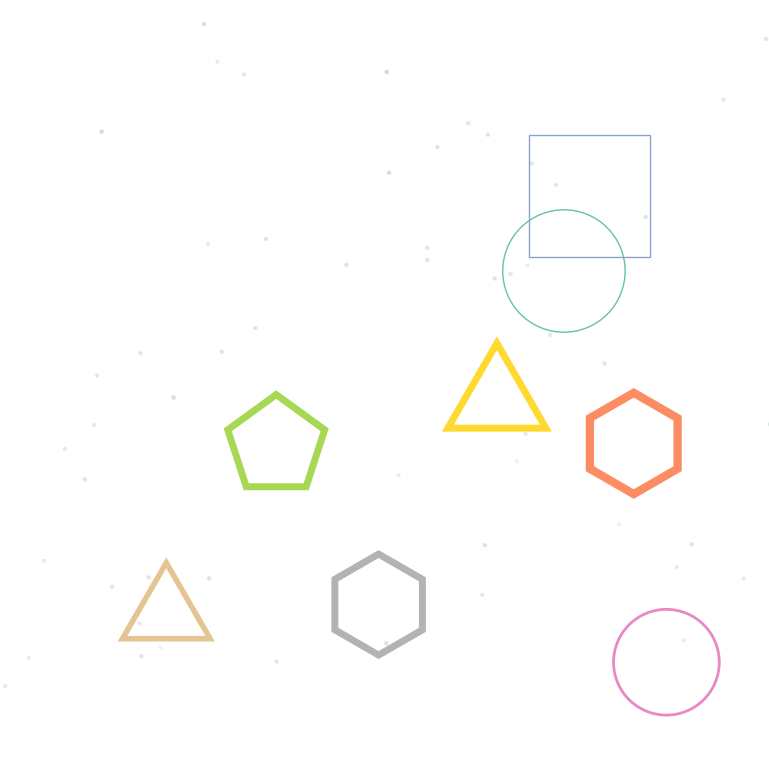[{"shape": "circle", "thickness": 0.5, "radius": 0.4, "center": [0.732, 0.648]}, {"shape": "hexagon", "thickness": 3, "radius": 0.33, "center": [0.823, 0.424]}, {"shape": "square", "thickness": 0.5, "radius": 0.39, "center": [0.766, 0.745]}, {"shape": "circle", "thickness": 1, "radius": 0.34, "center": [0.865, 0.14]}, {"shape": "pentagon", "thickness": 2.5, "radius": 0.33, "center": [0.359, 0.421]}, {"shape": "triangle", "thickness": 2.5, "radius": 0.37, "center": [0.645, 0.481]}, {"shape": "triangle", "thickness": 2, "radius": 0.33, "center": [0.216, 0.203]}, {"shape": "hexagon", "thickness": 2.5, "radius": 0.33, "center": [0.492, 0.215]}]